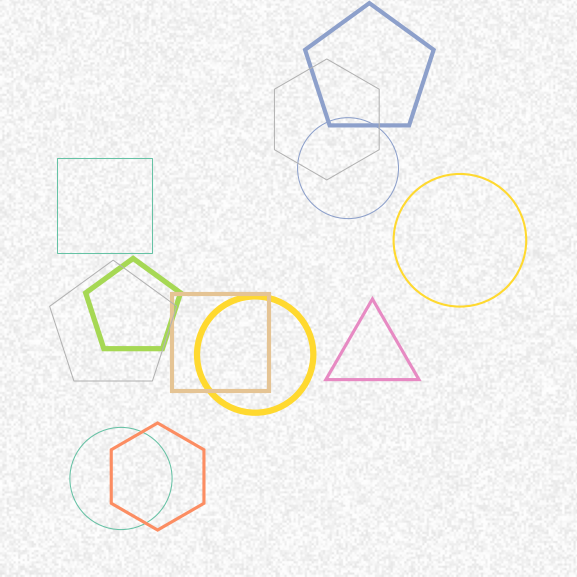[{"shape": "square", "thickness": 0.5, "radius": 0.41, "center": [0.181, 0.644]}, {"shape": "circle", "thickness": 0.5, "radius": 0.44, "center": [0.209, 0.171]}, {"shape": "hexagon", "thickness": 1.5, "radius": 0.46, "center": [0.273, 0.174]}, {"shape": "pentagon", "thickness": 2, "radius": 0.59, "center": [0.64, 0.877]}, {"shape": "circle", "thickness": 0.5, "radius": 0.44, "center": [0.603, 0.708]}, {"shape": "triangle", "thickness": 1.5, "radius": 0.47, "center": [0.645, 0.388]}, {"shape": "pentagon", "thickness": 2.5, "radius": 0.43, "center": [0.231, 0.465]}, {"shape": "circle", "thickness": 1, "radius": 0.57, "center": [0.796, 0.583]}, {"shape": "circle", "thickness": 3, "radius": 0.5, "center": [0.442, 0.385]}, {"shape": "square", "thickness": 2, "radius": 0.42, "center": [0.381, 0.405]}, {"shape": "pentagon", "thickness": 0.5, "radius": 0.58, "center": [0.196, 0.433]}, {"shape": "hexagon", "thickness": 0.5, "radius": 0.52, "center": [0.566, 0.792]}]